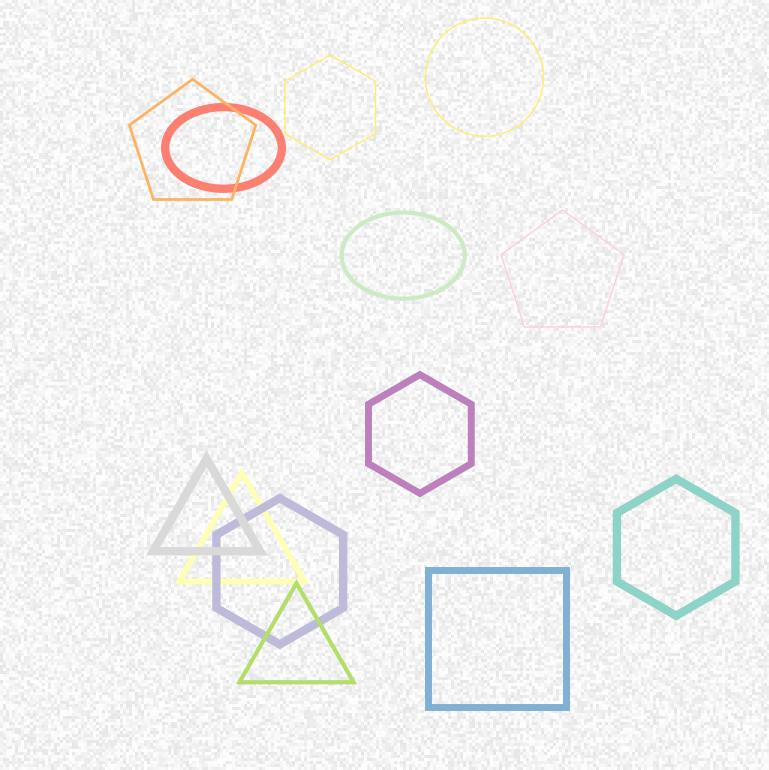[{"shape": "hexagon", "thickness": 3, "radius": 0.44, "center": [0.878, 0.289]}, {"shape": "triangle", "thickness": 2, "radius": 0.47, "center": [0.314, 0.292]}, {"shape": "hexagon", "thickness": 3, "radius": 0.48, "center": [0.363, 0.258]}, {"shape": "oval", "thickness": 3, "radius": 0.38, "center": [0.29, 0.808]}, {"shape": "square", "thickness": 2.5, "radius": 0.45, "center": [0.646, 0.171]}, {"shape": "pentagon", "thickness": 1, "radius": 0.43, "center": [0.25, 0.811]}, {"shape": "triangle", "thickness": 1.5, "radius": 0.43, "center": [0.385, 0.157]}, {"shape": "pentagon", "thickness": 0.5, "radius": 0.42, "center": [0.731, 0.643]}, {"shape": "triangle", "thickness": 3, "radius": 0.4, "center": [0.268, 0.324]}, {"shape": "hexagon", "thickness": 2.5, "radius": 0.39, "center": [0.545, 0.436]}, {"shape": "oval", "thickness": 1.5, "radius": 0.4, "center": [0.524, 0.668]}, {"shape": "hexagon", "thickness": 0.5, "radius": 0.34, "center": [0.429, 0.861]}, {"shape": "circle", "thickness": 0.5, "radius": 0.38, "center": [0.629, 0.9]}]